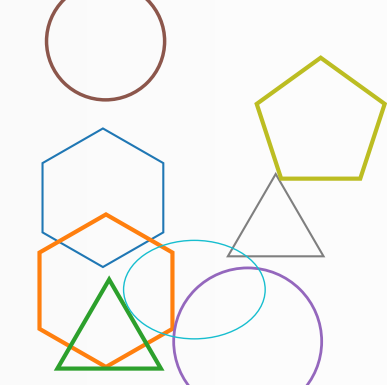[{"shape": "hexagon", "thickness": 1.5, "radius": 0.9, "center": [0.266, 0.486]}, {"shape": "hexagon", "thickness": 3, "radius": 0.99, "center": [0.274, 0.245]}, {"shape": "triangle", "thickness": 3, "radius": 0.77, "center": [0.282, 0.12]}, {"shape": "circle", "thickness": 2, "radius": 0.95, "center": [0.639, 0.113]}, {"shape": "circle", "thickness": 2.5, "radius": 0.76, "center": [0.272, 0.893]}, {"shape": "triangle", "thickness": 1.5, "radius": 0.71, "center": [0.711, 0.406]}, {"shape": "pentagon", "thickness": 3, "radius": 0.87, "center": [0.828, 0.676]}, {"shape": "oval", "thickness": 1, "radius": 0.91, "center": [0.502, 0.248]}]